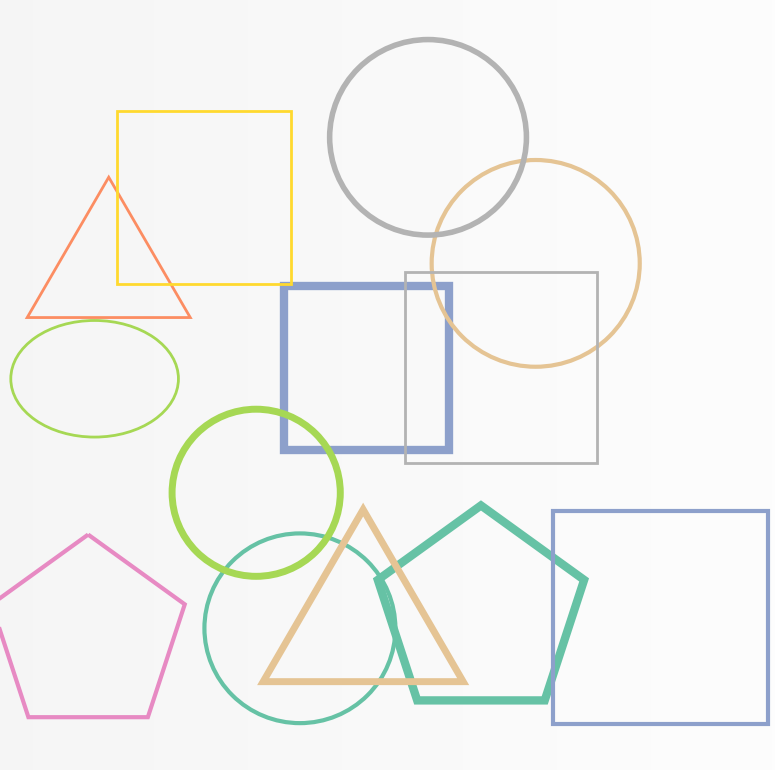[{"shape": "circle", "thickness": 1.5, "radius": 0.62, "center": [0.387, 0.184]}, {"shape": "pentagon", "thickness": 3, "radius": 0.7, "center": [0.621, 0.204]}, {"shape": "triangle", "thickness": 1, "radius": 0.61, "center": [0.14, 0.648]}, {"shape": "square", "thickness": 1.5, "radius": 0.69, "center": [0.852, 0.198]}, {"shape": "square", "thickness": 3, "radius": 0.53, "center": [0.472, 0.522]}, {"shape": "pentagon", "thickness": 1.5, "radius": 0.66, "center": [0.114, 0.175]}, {"shape": "oval", "thickness": 1, "radius": 0.54, "center": [0.122, 0.508]}, {"shape": "circle", "thickness": 2.5, "radius": 0.54, "center": [0.331, 0.36]}, {"shape": "square", "thickness": 1, "radius": 0.56, "center": [0.263, 0.743]}, {"shape": "triangle", "thickness": 2.5, "radius": 0.74, "center": [0.469, 0.189]}, {"shape": "circle", "thickness": 1.5, "radius": 0.67, "center": [0.691, 0.658]}, {"shape": "circle", "thickness": 2, "radius": 0.63, "center": [0.552, 0.822]}, {"shape": "square", "thickness": 1, "radius": 0.62, "center": [0.646, 0.523]}]